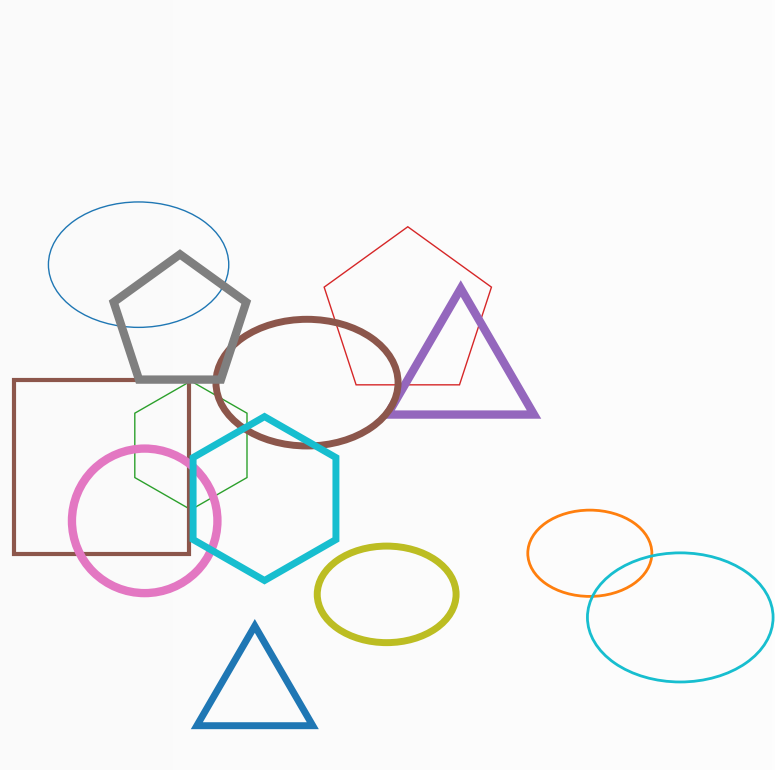[{"shape": "oval", "thickness": 0.5, "radius": 0.58, "center": [0.179, 0.656]}, {"shape": "triangle", "thickness": 2.5, "radius": 0.43, "center": [0.329, 0.101]}, {"shape": "oval", "thickness": 1, "radius": 0.4, "center": [0.761, 0.281]}, {"shape": "hexagon", "thickness": 0.5, "radius": 0.42, "center": [0.246, 0.422]}, {"shape": "pentagon", "thickness": 0.5, "radius": 0.57, "center": [0.526, 0.592]}, {"shape": "triangle", "thickness": 3, "radius": 0.55, "center": [0.595, 0.516]}, {"shape": "oval", "thickness": 2.5, "radius": 0.59, "center": [0.396, 0.503]}, {"shape": "square", "thickness": 1.5, "radius": 0.56, "center": [0.131, 0.394]}, {"shape": "circle", "thickness": 3, "radius": 0.47, "center": [0.187, 0.324]}, {"shape": "pentagon", "thickness": 3, "radius": 0.45, "center": [0.232, 0.58]}, {"shape": "oval", "thickness": 2.5, "radius": 0.45, "center": [0.499, 0.228]}, {"shape": "oval", "thickness": 1, "radius": 0.6, "center": [0.878, 0.198]}, {"shape": "hexagon", "thickness": 2.5, "radius": 0.53, "center": [0.341, 0.353]}]